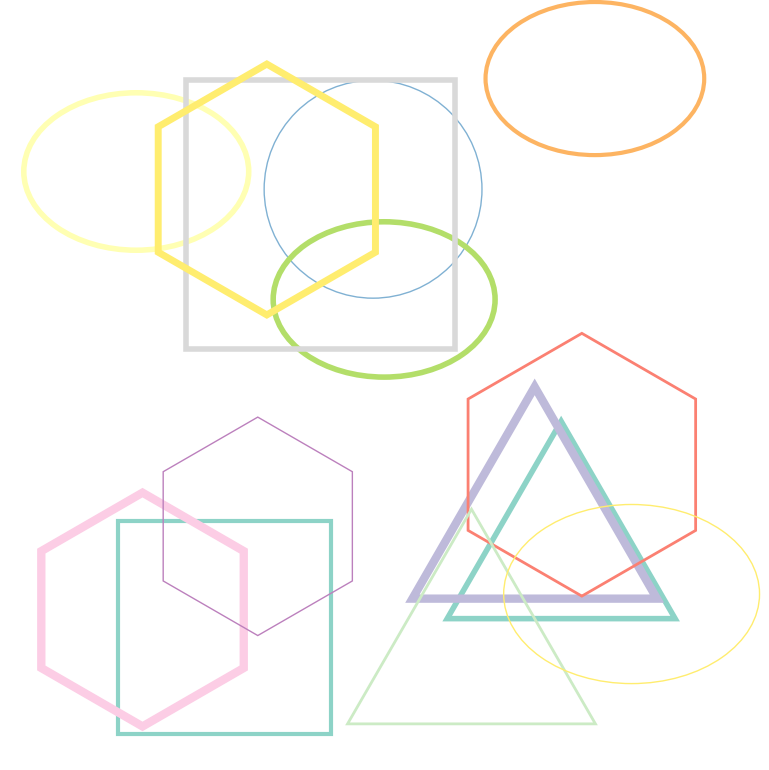[{"shape": "square", "thickness": 1.5, "radius": 0.69, "center": [0.291, 0.185]}, {"shape": "triangle", "thickness": 2, "radius": 0.85, "center": [0.729, 0.282]}, {"shape": "oval", "thickness": 2, "radius": 0.73, "center": [0.177, 0.777]}, {"shape": "triangle", "thickness": 3, "radius": 0.92, "center": [0.694, 0.314]}, {"shape": "hexagon", "thickness": 1, "radius": 0.85, "center": [0.756, 0.396]}, {"shape": "circle", "thickness": 0.5, "radius": 0.71, "center": [0.484, 0.754]}, {"shape": "oval", "thickness": 1.5, "radius": 0.71, "center": [0.773, 0.898]}, {"shape": "oval", "thickness": 2, "radius": 0.72, "center": [0.499, 0.611]}, {"shape": "hexagon", "thickness": 3, "radius": 0.76, "center": [0.185, 0.208]}, {"shape": "square", "thickness": 2, "radius": 0.87, "center": [0.416, 0.721]}, {"shape": "hexagon", "thickness": 0.5, "radius": 0.71, "center": [0.335, 0.316]}, {"shape": "triangle", "thickness": 1, "radius": 0.93, "center": [0.612, 0.153]}, {"shape": "hexagon", "thickness": 2.5, "radius": 0.81, "center": [0.347, 0.754]}, {"shape": "oval", "thickness": 0.5, "radius": 0.83, "center": [0.82, 0.229]}]